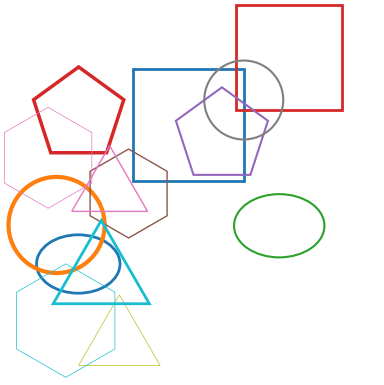[{"shape": "square", "thickness": 2, "radius": 0.72, "center": [0.49, 0.675]}, {"shape": "oval", "thickness": 2, "radius": 0.54, "center": [0.203, 0.314]}, {"shape": "circle", "thickness": 3, "radius": 0.62, "center": [0.147, 0.416]}, {"shape": "oval", "thickness": 1.5, "radius": 0.59, "center": [0.725, 0.414]}, {"shape": "pentagon", "thickness": 2.5, "radius": 0.62, "center": [0.204, 0.703]}, {"shape": "square", "thickness": 2, "radius": 0.68, "center": [0.751, 0.85]}, {"shape": "pentagon", "thickness": 1.5, "radius": 0.63, "center": [0.576, 0.647]}, {"shape": "hexagon", "thickness": 1, "radius": 0.58, "center": [0.334, 0.497]}, {"shape": "hexagon", "thickness": 0.5, "radius": 0.66, "center": [0.125, 0.59]}, {"shape": "triangle", "thickness": 1, "radius": 0.57, "center": [0.285, 0.508]}, {"shape": "circle", "thickness": 1.5, "radius": 0.51, "center": [0.633, 0.74]}, {"shape": "triangle", "thickness": 0.5, "radius": 0.61, "center": [0.31, 0.112]}, {"shape": "triangle", "thickness": 2, "radius": 0.72, "center": [0.263, 0.283]}, {"shape": "hexagon", "thickness": 0.5, "radius": 0.74, "center": [0.171, 0.167]}]